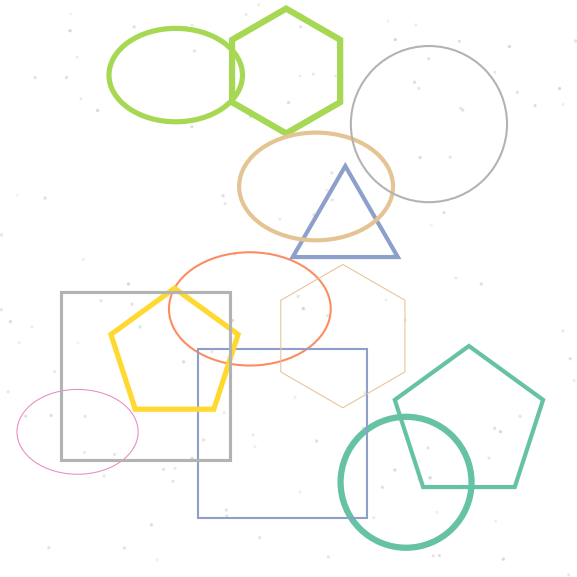[{"shape": "circle", "thickness": 3, "radius": 0.57, "center": [0.703, 0.164]}, {"shape": "pentagon", "thickness": 2, "radius": 0.68, "center": [0.812, 0.265]}, {"shape": "oval", "thickness": 1, "radius": 0.7, "center": [0.433, 0.464]}, {"shape": "triangle", "thickness": 2, "radius": 0.53, "center": [0.598, 0.607]}, {"shape": "square", "thickness": 1, "radius": 0.73, "center": [0.489, 0.248]}, {"shape": "oval", "thickness": 0.5, "radius": 0.52, "center": [0.134, 0.251]}, {"shape": "oval", "thickness": 2.5, "radius": 0.58, "center": [0.304, 0.869]}, {"shape": "hexagon", "thickness": 3, "radius": 0.54, "center": [0.495, 0.876]}, {"shape": "pentagon", "thickness": 2.5, "radius": 0.58, "center": [0.302, 0.384]}, {"shape": "hexagon", "thickness": 0.5, "radius": 0.62, "center": [0.594, 0.417]}, {"shape": "oval", "thickness": 2, "radius": 0.67, "center": [0.547, 0.676]}, {"shape": "square", "thickness": 1.5, "radius": 0.73, "center": [0.252, 0.348]}, {"shape": "circle", "thickness": 1, "radius": 0.68, "center": [0.743, 0.784]}]